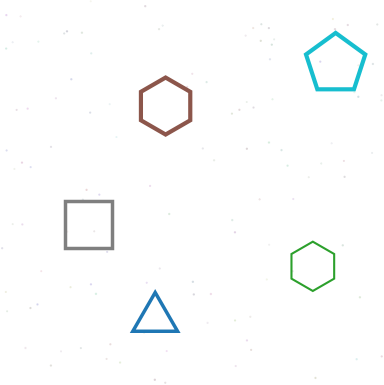[{"shape": "triangle", "thickness": 2.5, "radius": 0.34, "center": [0.403, 0.173]}, {"shape": "hexagon", "thickness": 1.5, "radius": 0.32, "center": [0.813, 0.308]}, {"shape": "hexagon", "thickness": 3, "radius": 0.37, "center": [0.43, 0.725]}, {"shape": "square", "thickness": 2.5, "radius": 0.31, "center": [0.23, 0.417]}, {"shape": "pentagon", "thickness": 3, "radius": 0.4, "center": [0.872, 0.834]}]